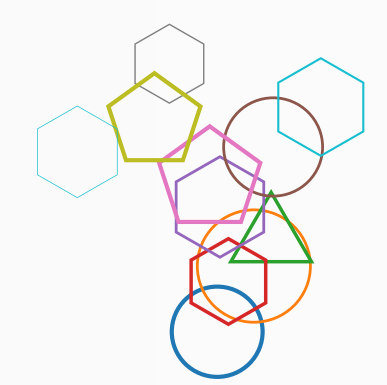[{"shape": "circle", "thickness": 3, "radius": 0.59, "center": [0.561, 0.138]}, {"shape": "circle", "thickness": 2, "radius": 0.73, "center": [0.655, 0.309]}, {"shape": "triangle", "thickness": 2.5, "radius": 0.6, "center": [0.7, 0.38]}, {"shape": "hexagon", "thickness": 2.5, "radius": 0.56, "center": [0.589, 0.269]}, {"shape": "hexagon", "thickness": 2, "radius": 0.65, "center": [0.568, 0.462]}, {"shape": "circle", "thickness": 2, "radius": 0.64, "center": [0.705, 0.618]}, {"shape": "pentagon", "thickness": 3, "radius": 0.69, "center": [0.541, 0.535]}, {"shape": "hexagon", "thickness": 1, "radius": 0.51, "center": [0.437, 0.834]}, {"shape": "pentagon", "thickness": 3, "radius": 0.62, "center": [0.399, 0.685]}, {"shape": "hexagon", "thickness": 0.5, "radius": 0.6, "center": [0.2, 0.606]}, {"shape": "hexagon", "thickness": 1.5, "radius": 0.63, "center": [0.828, 0.722]}]